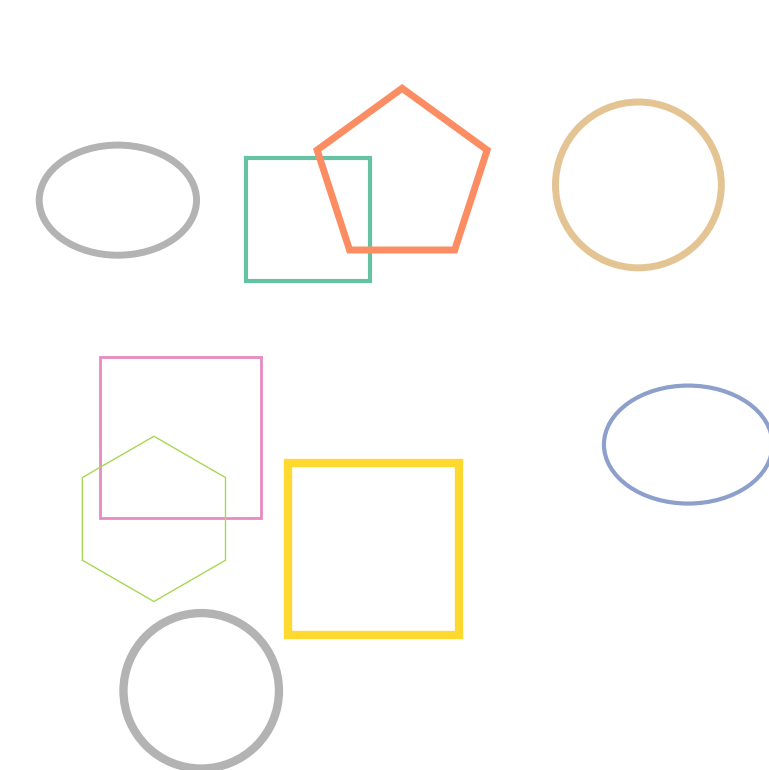[{"shape": "square", "thickness": 1.5, "radius": 0.4, "center": [0.4, 0.715]}, {"shape": "pentagon", "thickness": 2.5, "radius": 0.58, "center": [0.522, 0.769]}, {"shape": "oval", "thickness": 1.5, "radius": 0.55, "center": [0.894, 0.423]}, {"shape": "square", "thickness": 1, "radius": 0.52, "center": [0.234, 0.432]}, {"shape": "hexagon", "thickness": 0.5, "radius": 0.54, "center": [0.2, 0.326]}, {"shape": "square", "thickness": 3, "radius": 0.56, "center": [0.485, 0.287]}, {"shape": "circle", "thickness": 2.5, "radius": 0.54, "center": [0.829, 0.76]}, {"shape": "oval", "thickness": 2.5, "radius": 0.51, "center": [0.153, 0.74]}, {"shape": "circle", "thickness": 3, "radius": 0.5, "center": [0.261, 0.103]}]